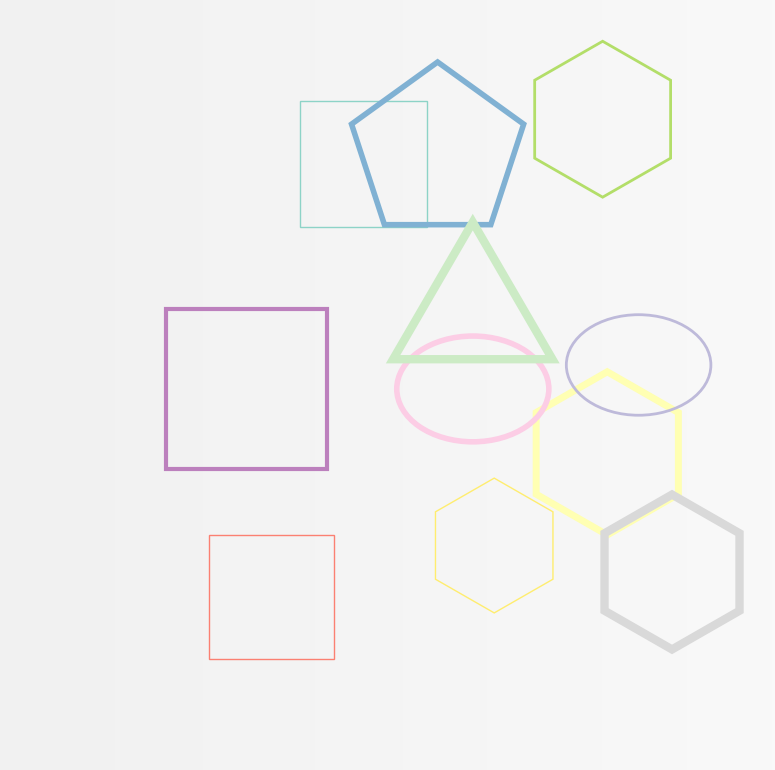[{"shape": "square", "thickness": 0.5, "radius": 0.41, "center": [0.469, 0.787]}, {"shape": "hexagon", "thickness": 2.5, "radius": 0.53, "center": [0.784, 0.411]}, {"shape": "oval", "thickness": 1, "radius": 0.47, "center": [0.824, 0.526]}, {"shape": "square", "thickness": 0.5, "radius": 0.4, "center": [0.35, 0.225]}, {"shape": "pentagon", "thickness": 2, "radius": 0.58, "center": [0.565, 0.803]}, {"shape": "hexagon", "thickness": 1, "radius": 0.51, "center": [0.778, 0.845]}, {"shape": "oval", "thickness": 2, "radius": 0.49, "center": [0.61, 0.495]}, {"shape": "hexagon", "thickness": 3, "radius": 0.5, "center": [0.867, 0.257]}, {"shape": "square", "thickness": 1.5, "radius": 0.52, "center": [0.318, 0.495]}, {"shape": "triangle", "thickness": 3, "radius": 0.59, "center": [0.61, 0.593]}, {"shape": "hexagon", "thickness": 0.5, "radius": 0.44, "center": [0.638, 0.292]}]